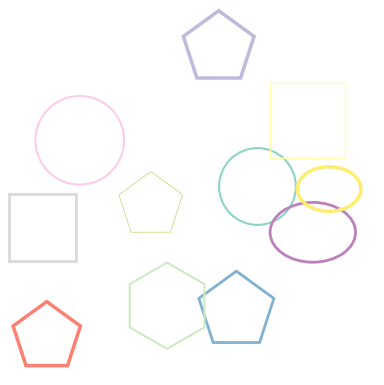[{"shape": "circle", "thickness": 1.5, "radius": 0.5, "center": [0.669, 0.516]}, {"shape": "square", "thickness": 1, "radius": 0.49, "center": [0.799, 0.687]}, {"shape": "pentagon", "thickness": 2.5, "radius": 0.48, "center": [0.568, 0.876]}, {"shape": "pentagon", "thickness": 2.5, "radius": 0.46, "center": [0.121, 0.125]}, {"shape": "pentagon", "thickness": 2, "radius": 0.51, "center": [0.614, 0.193]}, {"shape": "pentagon", "thickness": 0.5, "radius": 0.43, "center": [0.391, 0.467]}, {"shape": "circle", "thickness": 1.5, "radius": 0.58, "center": [0.207, 0.636]}, {"shape": "square", "thickness": 2, "radius": 0.43, "center": [0.11, 0.409]}, {"shape": "oval", "thickness": 2, "radius": 0.55, "center": [0.812, 0.397]}, {"shape": "hexagon", "thickness": 1.5, "radius": 0.56, "center": [0.434, 0.206]}, {"shape": "oval", "thickness": 2.5, "radius": 0.41, "center": [0.855, 0.509]}]